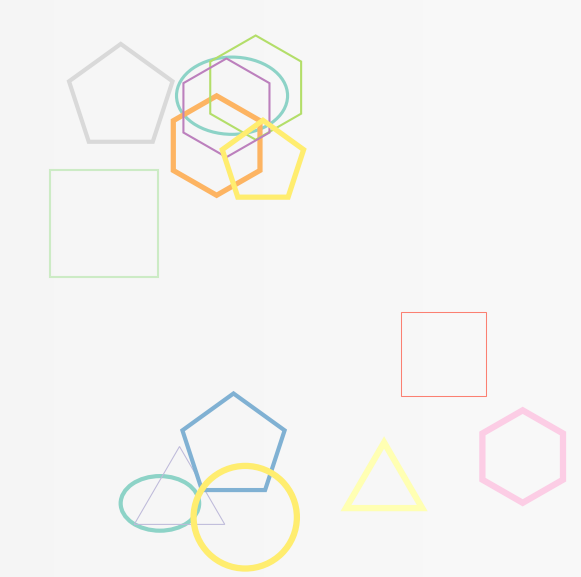[{"shape": "oval", "thickness": 1.5, "radius": 0.48, "center": [0.399, 0.833]}, {"shape": "oval", "thickness": 2, "radius": 0.34, "center": [0.275, 0.127]}, {"shape": "triangle", "thickness": 3, "radius": 0.38, "center": [0.661, 0.157]}, {"shape": "triangle", "thickness": 0.5, "radius": 0.45, "center": [0.309, 0.136]}, {"shape": "square", "thickness": 0.5, "radius": 0.36, "center": [0.763, 0.385]}, {"shape": "pentagon", "thickness": 2, "radius": 0.46, "center": [0.402, 0.225]}, {"shape": "hexagon", "thickness": 2.5, "radius": 0.43, "center": [0.373, 0.747]}, {"shape": "hexagon", "thickness": 1, "radius": 0.45, "center": [0.44, 0.847]}, {"shape": "hexagon", "thickness": 3, "radius": 0.4, "center": [0.899, 0.209]}, {"shape": "pentagon", "thickness": 2, "radius": 0.47, "center": [0.208, 0.829]}, {"shape": "hexagon", "thickness": 1, "radius": 0.43, "center": [0.39, 0.812]}, {"shape": "square", "thickness": 1, "radius": 0.47, "center": [0.179, 0.612]}, {"shape": "circle", "thickness": 3, "radius": 0.44, "center": [0.422, 0.104]}, {"shape": "pentagon", "thickness": 2.5, "radius": 0.37, "center": [0.452, 0.717]}]